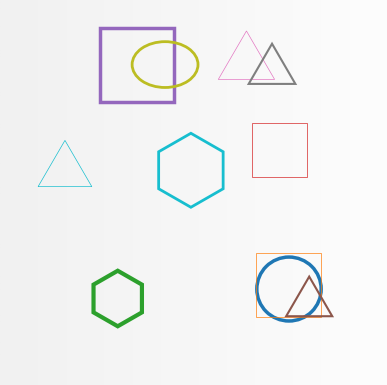[{"shape": "circle", "thickness": 2.5, "radius": 0.42, "center": [0.746, 0.249]}, {"shape": "square", "thickness": 0.5, "radius": 0.42, "center": [0.746, 0.26]}, {"shape": "hexagon", "thickness": 3, "radius": 0.36, "center": [0.304, 0.225]}, {"shape": "square", "thickness": 0.5, "radius": 0.35, "center": [0.721, 0.61]}, {"shape": "square", "thickness": 2.5, "radius": 0.48, "center": [0.354, 0.831]}, {"shape": "triangle", "thickness": 1.5, "radius": 0.34, "center": [0.798, 0.213]}, {"shape": "triangle", "thickness": 0.5, "radius": 0.42, "center": [0.636, 0.836]}, {"shape": "triangle", "thickness": 1.5, "radius": 0.35, "center": [0.702, 0.817]}, {"shape": "oval", "thickness": 2, "radius": 0.43, "center": [0.426, 0.832]}, {"shape": "triangle", "thickness": 0.5, "radius": 0.4, "center": [0.168, 0.555]}, {"shape": "hexagon", "thickness": 2, "radius": 0.48, "center": [0.493, 0.558]}]